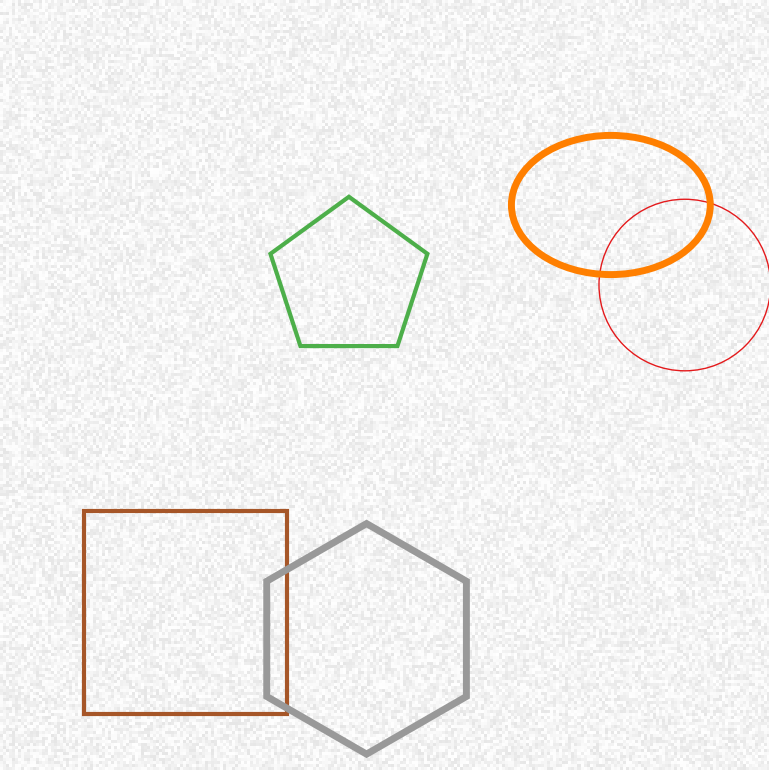[{"shape": "circle", "thickness": 0.5, "radius": 0.56, "center": [0.889, 0.63]}, {"shape": "pentagon", "thickness": 1.5, "radius": 0.54, "center": [0.453, 0.637]}, {"shape": "oval", "thickness": 2.5, "radius": 0.65, "center": [0.793, 0.734]}, {"shape": "square", "thickness": 1.5, "radius": 0.66, "center": [0.24, 0.204]}, {"shape": "hexagon", "thickness": 2.5, "radius": 0.75, "center": [0.476, 0.17]}]